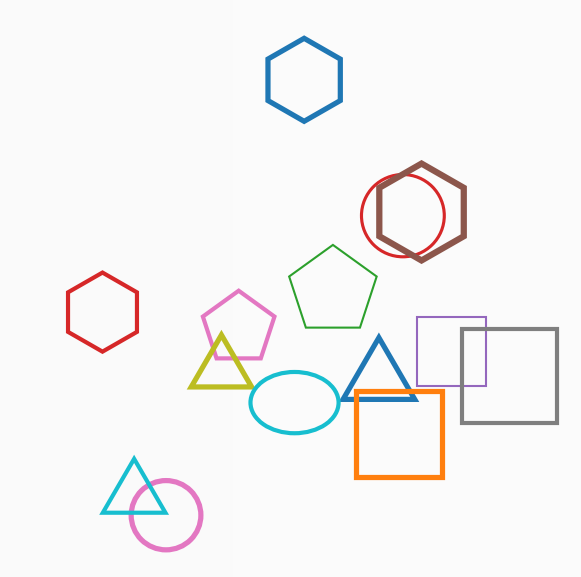[{"shape": "hexagon", "thickness": 2.5, "radius": 0.36, "center": [0.523, 0.861]}, {"shape": "triangle", "thickness": 2.5, "radius": 0.36, "center": [0.652, 0.343]}, {"shape": "square", "thickness": 2.5, "radius": 0.37, "center": [0.687, 0.248]}, {"shape": "pentagon", "thickness": 1, "radius": 0.4, "center": [0.573, 0.496]}, {"shape": "circle", "thickness": 1.5, "radius": 0.36, "center": [0.693, 0.626]}, {"shape": "hexagon", "thickness": 2, "radius": 0.34, "center": [0.176, 0.459]}, {"shape": "square", "thickness": 1, "radius": 0.3, "center": [0.777, 0.391]}, {"shape": "hexagon", "thickness": 3, "radius": 0.42, "center": [0.725, 0.632]}, {"shape": "pentagon", "thickness": 2, "radius": 0.32, "center": [0.411, 0.431]}, {"shape": "circle", "thickness": 2.5, "radius": 0.3, "center": [0.286, 0.107]}, {"shape": "square", "thickness": 2, "radius": 0.41, "center": [0.876, 0.348]}, {"shape": "triangle", "thickness": 2.5, "radius": 0.3, "center": [0.381, 0.359]}, {"shape": "triangle", "thickness": 2, "radius": 0.31, "center": [0.231, 0.142]}, {"shape": "oval", "thickness": 2, "radius": 0.38, "center": [0.507, 0.302]}]